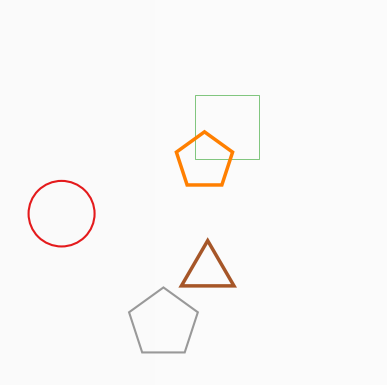[{"shape": "circle", "thickness": 1.5, "radius": 0.43, "center": [0.159, 0.445]}, {"shape": "square", "thickness": 0.5, "radius": 0.42, "center": [0.586, 0.671]}, {"shape": "pentagon", "thickness": 2.5, "radius": 0.38, "center": [0.528, 0.581]}, {"shape": "triangle", "thickness": 2.5, "radius": 0.39, "center": [0.536, 0.297]}, {"shape": "pentagon", "thickness": 1.5, "radius": 0.47, "center": [0.422, 0.16]}]